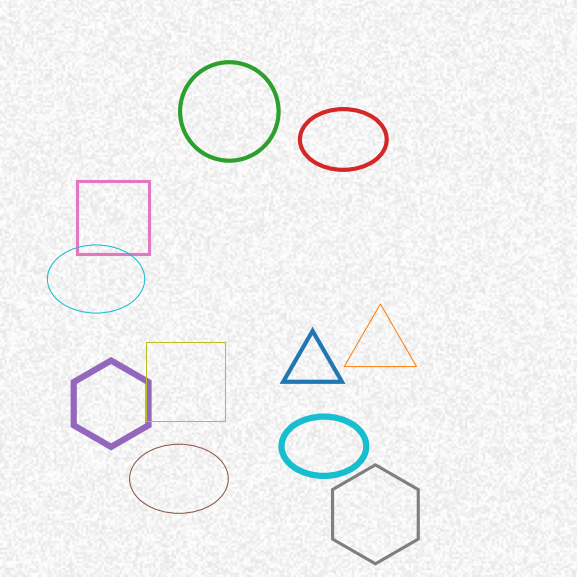[{"shape": "triangle", "thickness": 2, "radius": 0.29, "center": [0.541, 0.367]}, {"shape": "triangle", "thickness": 0.5, "radius": 0.36, "center": [0.659, 0.401]}, {"shape": "circle", "thickness": 2, "radius": 0.43, "center": [0.397, 0.806]}, {"shape": "oval", "thickness": 2, "radius": 0.38, "center": [0.594, 0.758]}, {"shape": "hexagon", "thickness": 3, "radius": 0.37, "center": [0.192, 0.3]}, {"shape": "oval", "thickness": 0.5, "radius": 0.43, "center": [0.31, 0.17]}, {"shape": "square", "thickness": 1.5, "radius": 0.31, "center": [0.196, 0.623]}, {"shape": "hexagon", "thickness": 1.5, "radius": 0.43, "center": [0.65, 0.109]}, {"shape": "square", "thickness": 0.5, "radius": 0.34, "center": [0.321, 0.338]}, {"shape": "oval", "thickness": 3, "radius": 0.37, "center": [0.561, 0.226]}, {"shape": "oval", "thickness": 0.5, "radius": 0.42, "center": [0.166, 0.516]}]